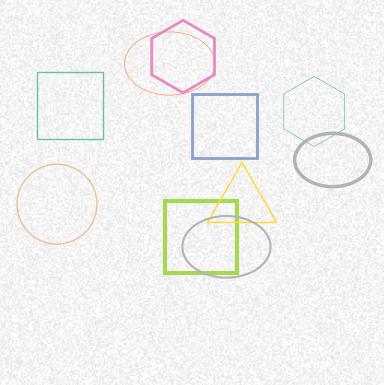[{"shape": "square", "thickness": 1, "radius": 0.43, "center": [0.182, 0.726]}, {"shape": "hexagon", "thickness": 0.5, "radius": 0.46, "center": [0.816, 0.711]}, {"shape": "oval", "thickness": 0.5, "radius": 0.59, "center": [0.441, 0.835]}, {"shape": "square", "thickness": 2, "radius": 0.42, "center": [0.582, 0.673]}, {"shape": "hexagon", "thickness": 2, "radius": 0.47, "center": [0.476, 0.853]}, {"shape": "square", "thickness": 3, "radius": 0.47, "center": [0.523, 0.384]}, {"shape": "triangle", "thickness": 1, "radius": 0.52, "center": [0.629, 0.474]}, {"shape": "circle", "thickness": 1, "radius": 0.52, "center": [0.148, 0.47]}, {"shape": "oval", "thickness": 1.5, "radius": 0.57, "center": [0.588, 0.359]}, {"shape": "oval", "thickness": 2.5, "radius": 0.49, "center": [0.864, 0.584]}]